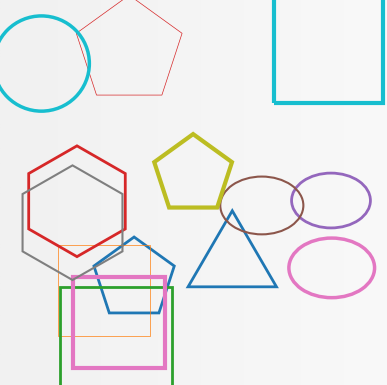[{"shape": "pentagon", "thickness": 2, "radius": 0.55, "center": [0.346, 0.275]}, {"shape": "triangle", "thickness": 2, "radius": 0.66, "center": [0.599, 0.321]}, {"shape": "square", "thickness": 0.5, "radius": 0.59, "center": [0.268, 0.246]}, {"shape": "square", "thickness": 2, "radius": 0.73, "center": [0.3, 0.11]}, {"shape": "hexagon", "thickness": 2, "radius": 0.72, "center": [0.199, 0.477]}, {"shape": "pentagon", "thickness": 0.5, "radius": 0.72, "center": [0.333, 0.869]}, {"shape": "oval", "thickness": 2, "radius": 0.51, "center": [0.854, 0.479]}, {"shape": "oval", "thickness": 1.5, "radius": 0.54, "center": [0.676, 0.466]}, {"shape": "oval", "thickness": 2.5, "radius": 0.55, "center": [0.856, 0.304]}, {"shape": "square", "thickness": 3, "radius": 0.6, "center": [0.306, 0.163]}, {"shape": "hexagon", "thickness": 1.5, "radius": 0.74, "center": [0.187, 0.422]}, {"shape": "pentagon", "thickness": 3, "radius": 0.53, "center": [0.498, 0.546]}, {"shape": "circle", "thickness": 2.5, "radius": 0.62, "center": [0.107, 0.835]}, {"shape": "square", "thickness": 3, "radius": 0.7, "center": [0.848, 0.873]}]